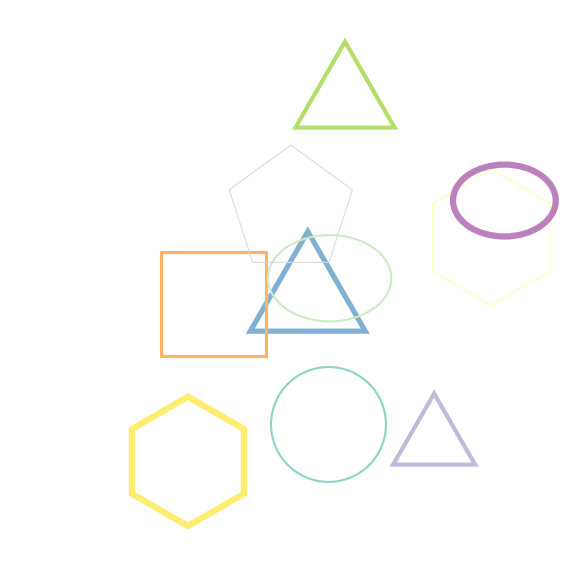[{"shape": "circle", "thickness": 1, "radius": 0.5, "center": [0.569, 0.264]}, {"shape": "hexagon", "thickness": 0.5, "radius": 0.59, "center": [0.851, 0.588]}, {"shape": "triangle", "thickness": 2, "radius": 0.41, "center": [0.752, 0.236]}, {"shape": "triangle", "thickness": 2.5, "radius": 0.57, "center": [0.533, 0.483]}, {"shape": "square", "thickness": 1.5, "radius": 0.45, "center": [0.369, 0.473]}, {"shape": "triangle", "thickness": 2, "radius": 0.5, "center": [0.597, 0.828]}, {"shape": "pentagon", "thickness": 0.5, "radius": 0.56, "center": [0.504, 0.636]}, {"shape": "oval", "thickness": 3, "radius": 0.44, "center": [0.873, 0.652]}, {"shape": "oval", "thickness": 1, "radius": 0.53, "center": [0.571, 0.517]}, {"shape": "hexagon", "thickness": 3, "radius": 0.56, "center": [0.325, 0.2]}]